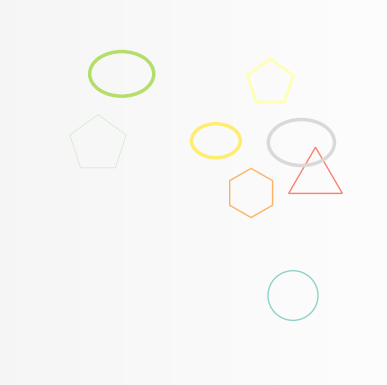[{"shape": "circle", "thickness": 1, "radius": 0.32, "center": [0.756, 0.232]}, {"shape": "pentagon", "thickness": 2, "radius": 0.31, "center": [0.697, 0.785]}, {"shape": "triangle", "thickness": 1, "radius": 0.4, "center": [0.814, 0.538]}, {"shape": "hexagon", "thickness": 1, "radius": 0.32, "center": [0.648, 0.499]}, {"shape": "oval", "thickness": 2.5, "radius": 0.41, "center": [0.314, 0.808]}, {"shape": "oval", "thickness": 2.5, "radius": 0.43, "center": [0.778, 0.63]}, {"shape": "pentagon", "thickness": 0.5, "radius": 0.38, "center": [0.253, 0.626]}, {"shape": "oval", "thickness": 2.5, "radius": 0.31, "center": [0.557, 0.634]}]